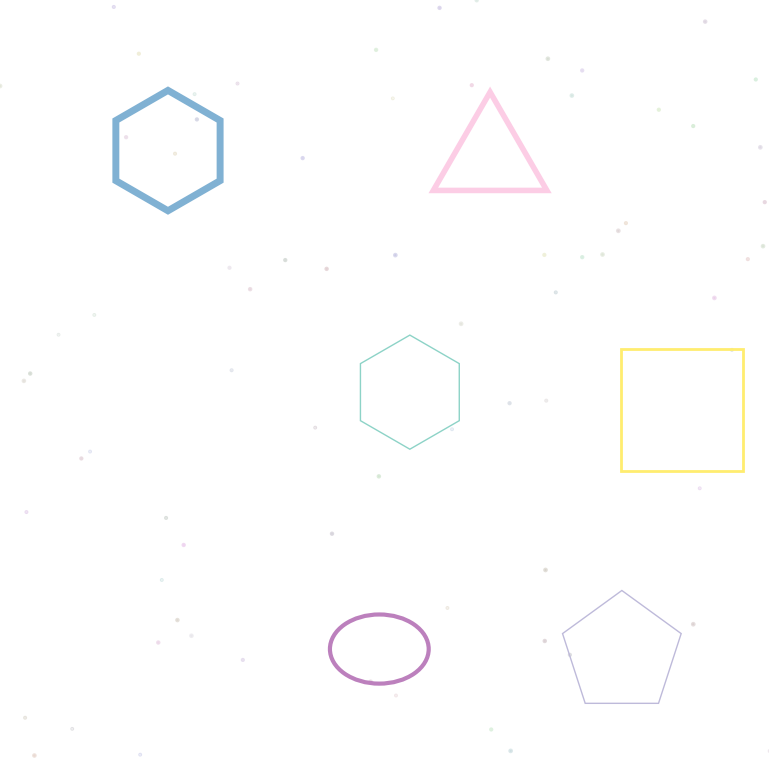[{"shape": "hexagon", "thickness": 0.5, "radius": 0.37, "center": [0.532, 0.491]}, {"shape": "pentagon", "thickness": 0.5, "radius": 0.41, "center": [0.808, 0.152]}, {"shape": "hexagon", "thickness": 2.5, "radius": 0.39, "center": [0.218, 0.804]}, {"shape": "triangle", "thickness": 2, "radius": 0.43, "center": [0.636, 0.795]}, {"shape": "oval", "thickness": 1.5, "radius": 0.32, "center": [0.493, 0.157]}, {"shape": "square", "thickness": 1, "radius": 0.39, "center": [0.886, 0.467]}]